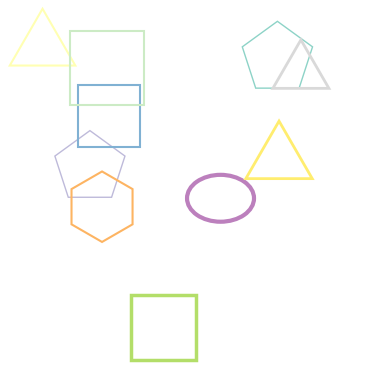[{"shape": "pentagon", "thickness": 1, "radius": 0.48, "center": [0.721, 0.849]}, {"shape": "triangle", "thickness": 1.5, "radius": 0.49, "center": [0.111, 0.879]}, {"shape": "pentagon", "thickness": 1, "radius": 0.48, "center": [0.234, 0.565]}, {"shape": "square", "thickness": 1.5, "radius": 0.4, "center": [0.283, 0.699]}, {"shape": "hexagon", "thickness": 1.5, "radius": 0.46, "center": [0.265, 0.463]}, {"shape": "square", "thickness": 2.5, "radius": 0.42, "center": [0.425, 0.151]}, {"shape": "triangle", "thickness": 2, "radius": 0.42, "center": [0.782, 0.813]}, {"shape": "oval", "thickness": 3, "radius": 0.43, "center": [0.573, 0.485]}, {"shape": "square", "thickness": 1.5, "radius": 0.48, "center": [0.277, 0.824]}, {"shape": "triangle", "thickness": 2, "radius": 0.5, "center": [0.725, 0.586]}]